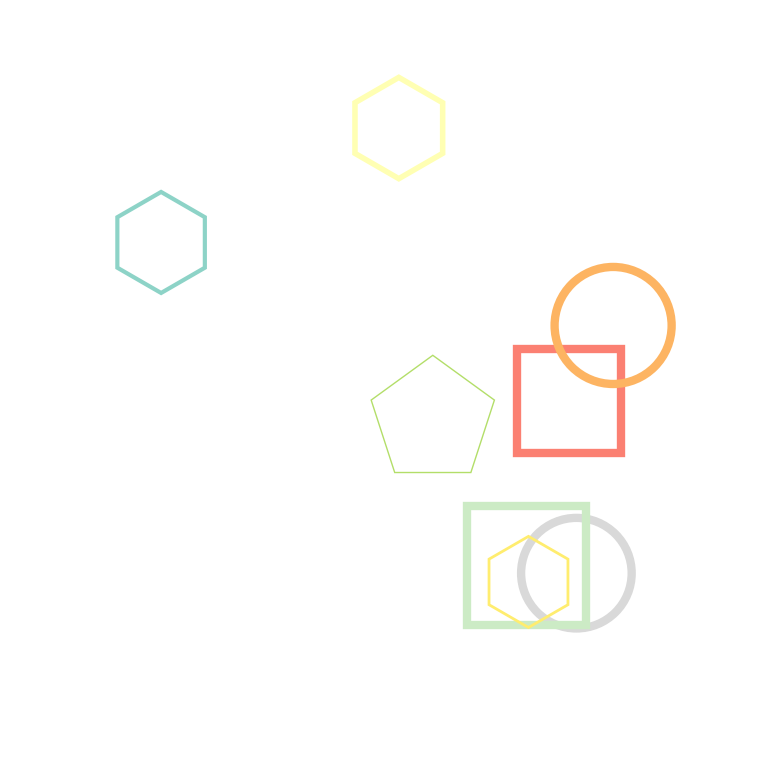[{"shape": "hexagon", "thickness": 1.5, "radius": 0.33, "center": [0.209, 0.685]}, {"shape": "hexagon", "thickness": 2, "radius": 0.33, "center": [0.518, 0.834]}, {"shape": "square", "thickness": 3, "radius": 0.34, "center": [0.739, 0.479]}, {"shape": "circle", "thickness": 3, "radius": 0.38, "center": [0.796, 0.577]}, {"shape": "pentagon", "thickness": 0.5, "radius": 0.42, "center": [0.562, 0.454]}, {"shape": "circle", "thickness": 3, "radius": 0.36, "center": [0.749, 0.256]}, {"shape": "square", "thickness": 3, "radius": 0.39, "center": [0.684, 0.266]}, {"shape": "hexagon", "thickness": 1, "radius": 0.3, "center": [0.686, 0.244]}]